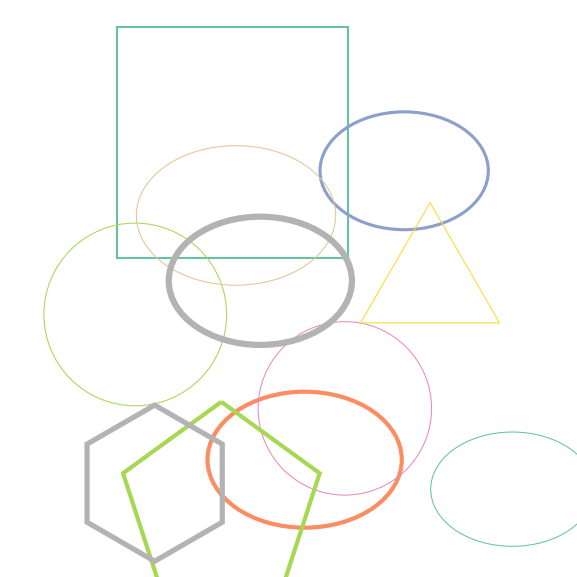[{"shape": "oval", "thickness": 0.5, "radius": 0.71, "center": [0.887, 0.152]}, {"shape": "square", "thickness": 1, "radius": 1.0, "center": [0.403, 0.752]}, {"shape": "oval", "thickness": 2, "radius": 0.84, "center": [0.528, 0.203]}, {"shape": "oval", "thickness": 1.5, "radius": 0.73, "center": [0.7, 0.703]}, {"shape": "circle", "thickness": 0.5, "radius": 0.75, "center": [0.597, 0.292]}, {"shape": "circle", "thickness": 0.5, "radius": 0.79, "center": [0.234, 0.455]}, {"shape": "pentagon", "thickness": 2, "radius": 0.89, "center": [0.383, 0.124]}, {"shape": "triangle", "thickness": 0.5, "radius": 0.69, "center": [0.745, 0.509]}, {"shape": "oval", "thickness": 0.5, "radius": 0.86, "center": [0.409, 0.626]}, {"shape": "hexagon", "thickness": 2.5, "radius": 0.68, "center": [0.268, 0.162]}, {"shape": "oval", "thickness": 3, "radius": 0.79, "center": [0.451, 0.513]}]